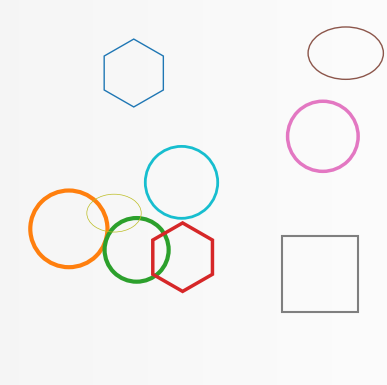[{"shape": "hexagon", "thickness": 1, "radius": 0.44, "center": [0.345, 0.81]}, {"shape": "circle", "thickness": 3, "radius": 0.5, "center": [0.178, 0.406]}, {"shape": "circle", "thickness": 3, "radius": 0.41, "center": [0.353, 0.351]}, {"shape": "hexagon", "thickness": 2.5, "radius": 0.44, "center": [0.471, 0.332]}, {"shape": "oval", "thickness": 1, "radius": 0.49, "center": [0.892, 0.862]}, {"shape": "circle", "thickness": 2.5, "radius": 0.46, "center": [0.833, 0.646]}, {"shape": "square", "thickness": 1.5, "radius": 0.49, "center": [0.826, 0.289]}, {"shape": "oval", "thickness": 0.5, "radius": 0.35, "center": [0.294, 0.446]}, {"shape": "circle", "thickness": 2, "radius": 0.47, "center": [0.468, 0.526]}]